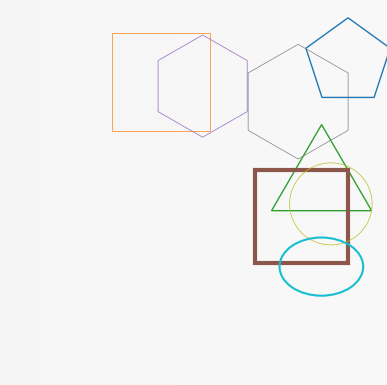[{"shape": "pentagon", "thickness": 1, "radius": 0.57, "center": [0.898, 0.839]}, {"shape": "square", "thickness": 0.5, "radius": 0.64, "center": [0.415, 0.786]}, {"shape": "triangle", "thickness": 1, "radius": 0.75, "center": [0.83, 0.527]}, {"shape": "hexagon", "thickness": 0.5, "radius": 0.66, "center": [0.523, 0.776]}, {"shape": "square", "thickness": 3, "radius": 0.6, "center": [0.779, 0.438]}, {"shape": "hexagon", "thickness": 0.5, "radius": 0.74, "center": [0.769, 0.736]}, {"shape": "circle", "thickness": 0.5, "radius": 0.53, "center": [0.854, 0.47]}, {"shape": "oval", "thickness": 1.5, "radius": 0.54, "center": [0.829, 0.308]}]